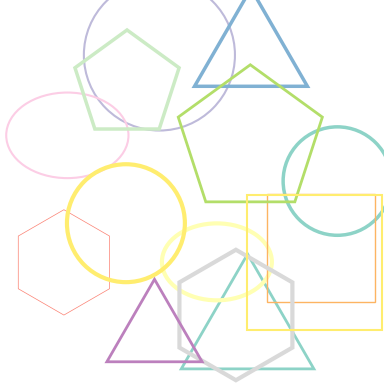[{"shape": "triangle", "thickness": 2, "radius": 0.99, "center": [0.643, 0.141]}, {"shape": "circle", "thickness": 2.5, "radius": 0.7, "center": [0.876, 0.53]}, {"shape": "oval", "thickness": 3, "radius": 0.71, "center": [0.563, 0.32]}, {"shape": "circle", "thickness": 1.5, "radius": 0.98, "center": [0.414, 0.857]}, {"shape": "hexagon", "thickness": 0.5, "radius": 0.68, "center": [0.166, 0.318]}, {"shape": "triangle", "thickness": 2.5, "radius": 0.85, "center": [0.652, 0.86]}, {"shape": "square", "thickness": 1, "radius": 0.7, "center": [0.834, 0.356]}, {"shape": "pentagon", "thickness": 2, "radius": 0.98, "center": [0.65, 0.635]}, {"shape": "oval", "thickness": 1.5, "radius": 0.79, "center": [0.175, 0.648]}, {"shape": "hexagon", "thickness": 3, "radius": 0.85, "center": [0.613, 0.182]}, {"shape": "triangle", "thickness": 2, "radius": 0.71, "center": [0.401, 0.132]}, {"shape": "pentagon", "thickness": 2.5, "radius": 0.71, "center": [0.33, 0.78]}, {"shape": "circle", "thickness": 3, "radius": 0.77, "center": [0.327, 0.42]}, {"shape": "square", "thickness": 1.5, "radius": 0.88, "center": [0.817, 0.318]}]